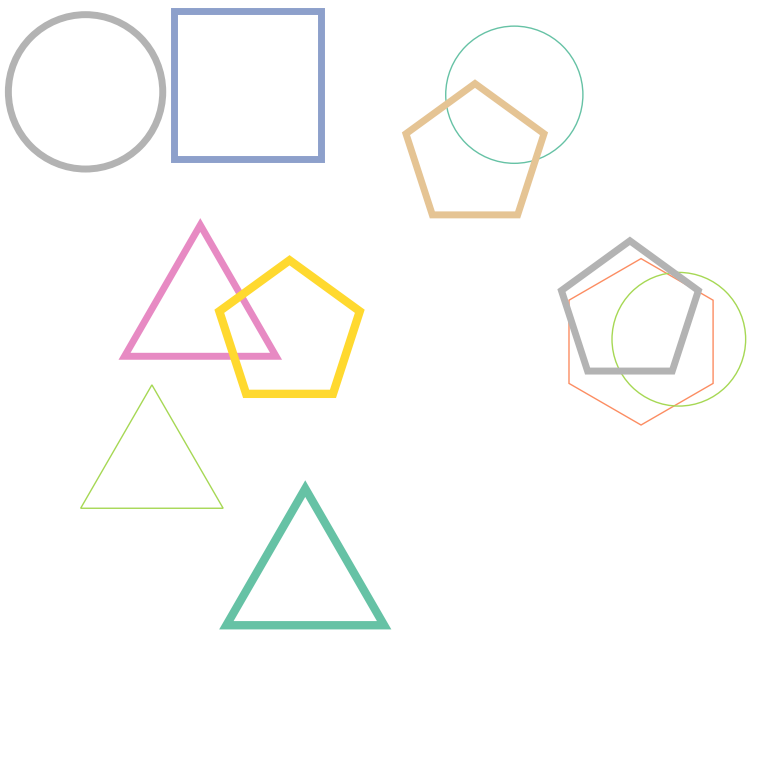[{"shape": "circle", "thickness": 0.5, "radius": 0.45, "center": [0.668, 0.877]}, {"shape": "triangle", "thickness": 3, "radius": 0.59, "center": [0.396, 0.247]}, {"shape": "hexagon", "thickness": 0.5, "radius": 0.54, "center": [0.833, 0.556]}, {"shape": "square", "thickness": 2.5, "radius": 0.48, "center": [0.322, 0.89]}, {"shape": "triangle", "thickness": 2.5, "radius": 0.57, "center": [0.26, 0.594]}, {"shape": "circle", "thickness": 0.5, "radius": 0.43, "center": [0.882, 0.559]}, {"shape": "triangle", "thickness": 0.5, "radius": 0.53, "center": [0.197, 0.393]}, {"shape": "pentagon", "thickness": 3, "radius": 0.48, "center": [0.376, 0.566]}, {"shape": "pentagon", "thickness": 2.5, "radius": 0.47, "center": [0.617, 0.797]}, {"shape": "pentagon", "thickness": 2.5, "radius": 0.47, "center": [0.818, 0.594]}, {"shape": "circle", "thickness": 2.5, "radius": 0.5, "center": [0.111, 0.881]}]